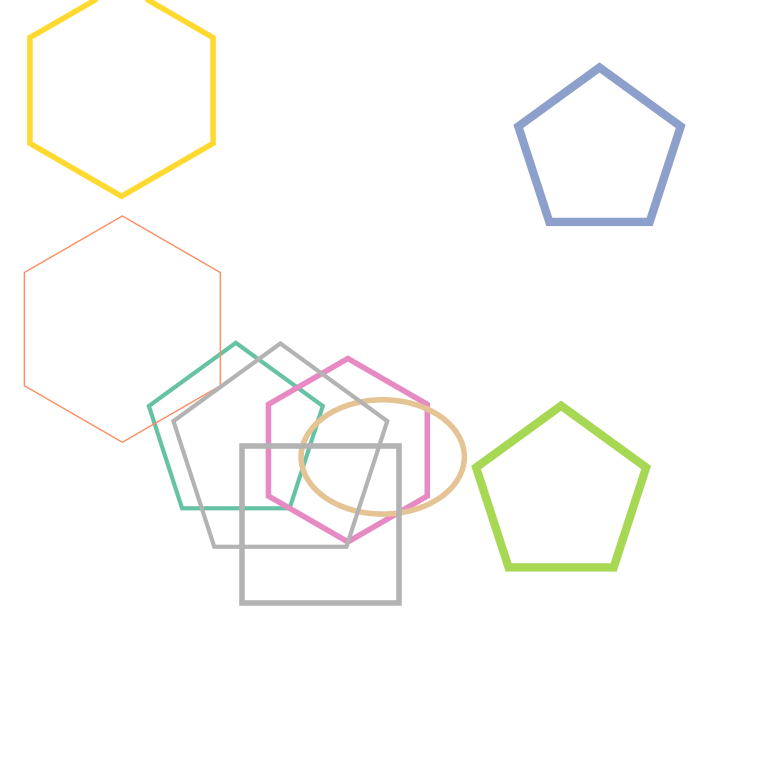[{"shape": "pentagon", "thickness": 1.5, "radius": 0.59, "center": [0.306, 0.436]}, {"shape": "hexagon", "thickness": 0.5, "radius": 0.73, "center": [0.159, 0.573]}, {"shape": "pentagon", "thickness": 3, "radius": 0.55, "center": [0.779, 0.802]}, {"shape": "hexagon", "thickness": 2, "radius": 0.6, "center": [0.452, 0.415]}, {"shape": "pentagon", "thickness": 3, "radius": 0.58, "center": [0.729, 0.357]}, {"shape": "hexagon", "thickness": 2, "radius": 0.69, "center": [0.158, 0.882]}, {"shape": "oval", "thickness": 2, "radius": 0.53, "center": [0.497, 0.407]}, {"shape": "square", "thickness": 2, "radius": 0.51, "center": [0.416, 0.319]}, {"shape": "pentagon", "thickness": 1.5, "radius": 0.73, "center": [0.364, 0.408]}]